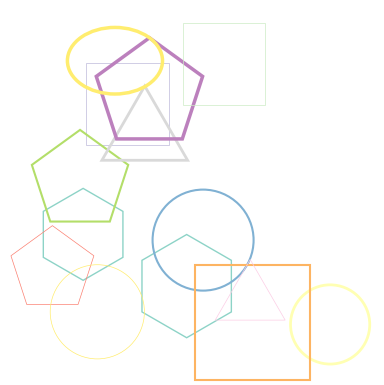[{"shape": "hexagon", "thickness": 1, "radius": 0.67, "center": [0.485, 0.257]}, {"shape": "hexagon", "thickness": 1, "radius": 0.6, "center": [0.216, 0.391]}, {"shape": "circle", "thickness": 2, "radius": 0.51, "center": [0.857, 0.157]}, {"shape": "square", "thickness": 0.5, "radius": 0.54, "center": [0.332, 0.73]}, {"shape": "pentagon", "thickness": 0.5, "radius": 0.57, "center": [0.136, 0.301]}, {"shape": "circle", "thickness": 1.5, "radius": 0.66, "center": [0.527, 0.376]}, {"shape": "square", "thickness": 1.5, "radius": 0.75, "center": [0.655, 0.162]}, {"shape": "pentagon", "thickness": 1.5, "radius": 0.66, "center": [0.208, 0.531]}, {"shape": "triangle", "thickness": 0.5, "radius": 0.52, "center": [0.65, 0.221]}, {"shape": "triangle", "thickness": 2, "radius": 0.64, "center": [0.376, 0.648]}, {"shape": "pentagon", "thickness": 2.5, "radius": 0.73, "center": [0.388, 0.757]}, {"shape": "square", "thickness": 0.5, "radius": 0.53, "center": [0.581, 0.834]}, {"shape": "circle", "thickness": 0.5, "radius": 0.61, "center": [0.253, 0.19]}, {"shape": "oval", "thickness": 2.5, "radius": 0.62, "center": [0.299, 0.842]}]